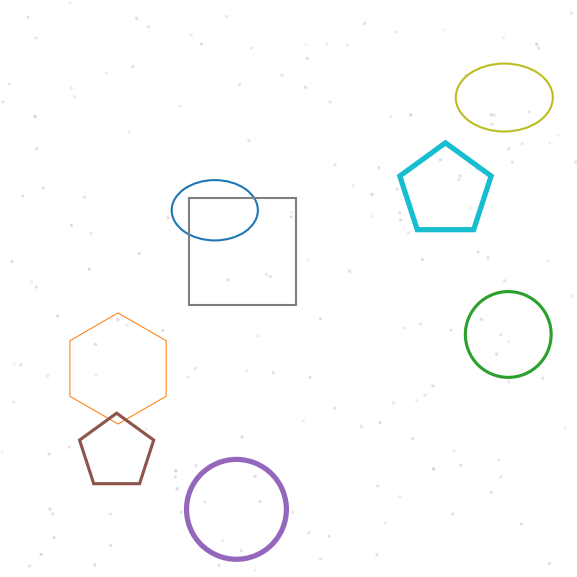[{"shape": "oval", "thickness": 1, "radius": 0.37, "center": [0.372, 0.635]}, {"shape": "hexagon", "thickness": 0.5, "radius": 0.48, "center": [0.204, 0.361]}, {"shape": "circle", "thickness": 1.5, "radius": 0.37, "center": [0.88, 0.42]}, {"shape": "circle", "thickness": 2.5, "radius": 0.43, "center": [0.409, 0.117]}, {"shape": "pentagon", "thickness": 1.5, "radius": 0.34, "center": [0.202, 0.216]}, {"shape": "square", "thickness": 1, "radius": 0.46, "center": [0.419, 0.563]}, {"shape": "oval", "thickness": 1, "radius": 0.42, "center": [0.873, 0.83]}, {"shape": "pentagon", "thickness": 2.5, "radius": 0.42, "center": [0.771, 0.669]}]